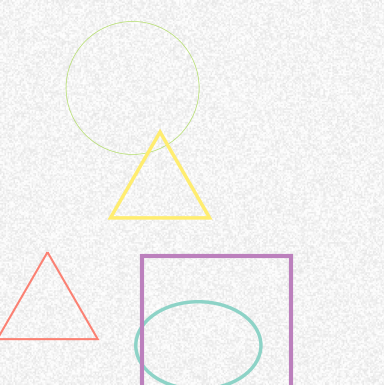[{"shape": "oval", "thickness": 2.5, "radius": 0.81, "center": [0.515, 0.103]}, {"shape": "triangle", "thickness": 1.5, "radius": 0.75, "center": [0.123, 0.194]}, {"shape": "circle", "thickness": 0.5, "radius": 0.86, "center": [0.344, 0.772]}, {"shape": "square", "thickness": 3, "radius": 0.96, "center": [0.562, 0.141]}, {"shape": "triangle", "thickness": 2.5, "radius": 0.74, "center": [0.416, 0.508]}]